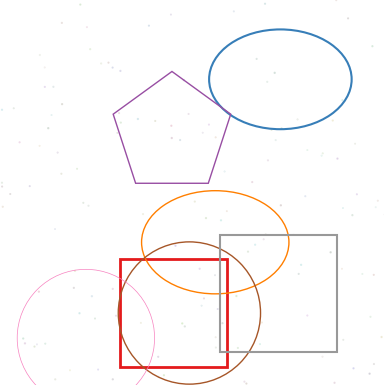[{"shape": "square", "thickness": 2, "radius": 0.7, "center": [0.45, 0.187]}, {"shape": "oval", "thickness": 1.5, "radius": 0.93, "center": [0.728, 0.794]}, {"shape": "pentagon", "thickness": 1, "radius": 0.8, "center": [0.447, 0.654]}, {"shape": "oval", "thickness": 1, "radius": 0.96, "center": [0.559, 0.371]}, {"shape": "circle", "thickness": 1, "radius": 0.92, "center": [0.492, 0.187]}, {"shape": "circle", "thickness": 0.5, "radius": 0.89, "center": [0.223, 0.122]}, {"shape": "square", "thickness": 1.5, "radius": 0.76, "center": [0.724, 0.238]}]